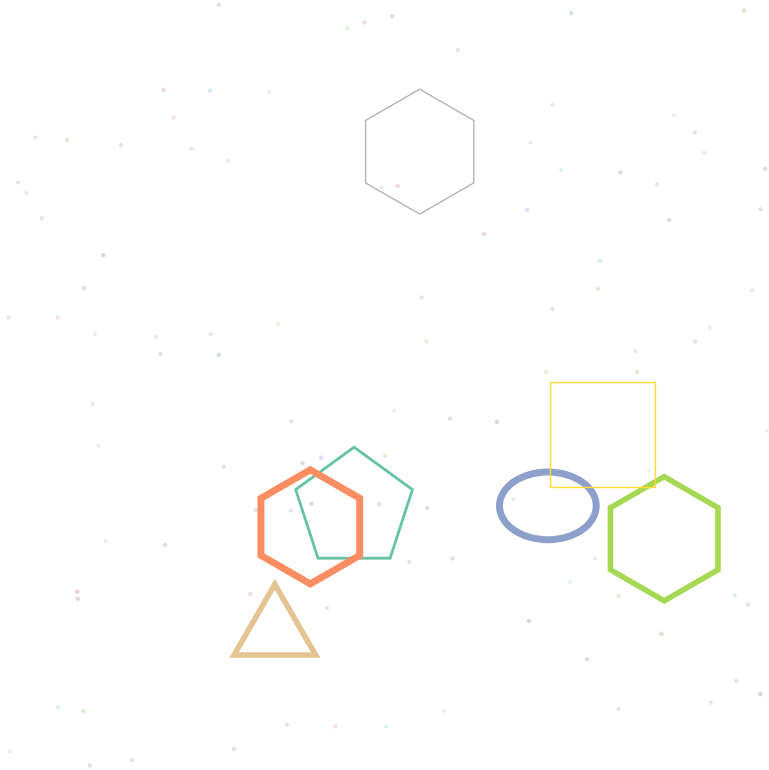[{"shape": "pentagon", "thickness": 1, "radius": 0.4, "center": [0.46, 0.34]}, {"shape": "hexagon", "thickness": 2.5, "radius": 0.37, "center": [0.403, 0.316]}, {"shape": "oval", "thickness": 2.5, "radius": 0.31, "center": [0.711, 0.343]}, {"shape": "hexagon", "thickness": 2, "radius": 0.4, "center": [0.863, 0.3]}, {"shape": "square", "thickness": 0.5, "radius": 0.34, "center": [0.783, 0.436]}, {"shape": "triangle", "thickness": 2, "radius": 0.31, "center": [0.357, 0.18]}, {"shape": "hexagon", "thickness": 0.5, "radius": 0.41, "center": [0.545, 0.803]}]